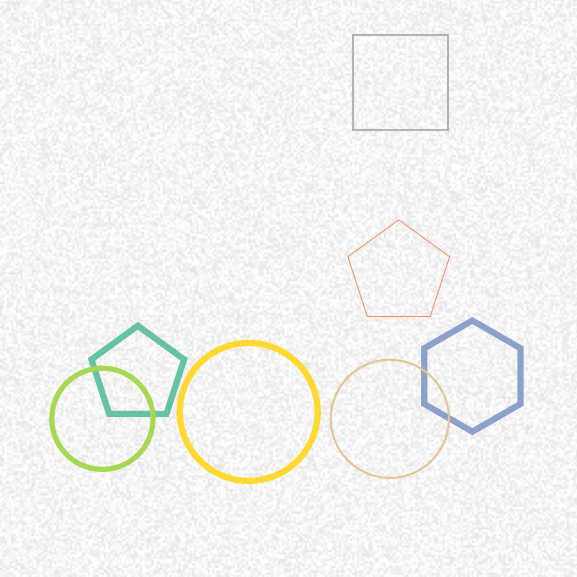[{"shape": "pentagon", "thickness": 3, "radius": 0.42, "center": [0.239, 0.351]}, {"shape": "pentagon", "thickness": 0.5, "radius": 0.46, "center": [0.69, 0.526]}, {"shape": "hexagon", "thickness": 3, "radius": 0.48, "center": [0.818, 0.348]}, {"shape": "circle", "thickness": 2.5, "radius": 0.44, "center": [0.177, 0.274]}, {"shape": "circle", "thickness": 3, "radius": 0.6, "center": [0.431, 0.286]}, {"shape": "circle", "thickness": 1, "radius": 0.51, "center": [0.675, 0.274]}, {"shape": "square", "thickness": 1, "radius": 0.41, "center": [0.693, 0.856]}]